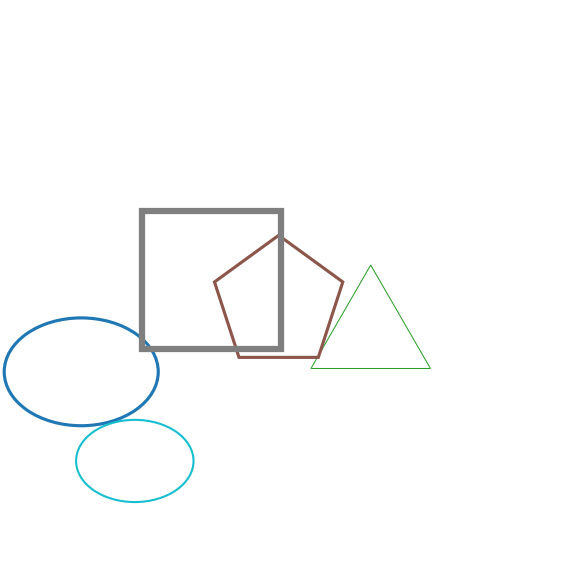[{"shape": "oval", "thickness": 1.5, "radius": 0.67, "center": [0.141, 0.355]}, {"shape": "triangle", "thickness": 0.5, "radius": 0.6, "center": [0.642, 0.421]}, {"shape": "pentagon", "thickness": 1.5, "radius": 0.58, "center": [0.483, 0.475]}, {"shape": "square", "thickness": 3, "radius": 0.6, "center": [0.366, 0.514]}, {"shape": "oval", "thickness": 1, "radius": 0.51, "center": [0.233, 0.201]}]